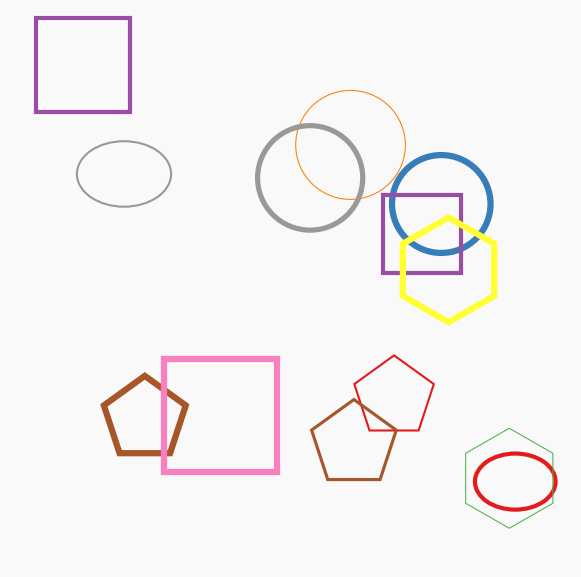[{"shape": "pentagon", "thickness": 1, "radius": 0.36, "center": [0.678, 0.312]}, {"shape": "oval", "thickness": 2, "radius": 0.35, "center": [0.886, 0.165]}, {"shape": "circle", "thickness": 3, "radius": 0.42, "center": [0.759, 0.646]}, {"shape": "hexagon", "thickness": 0.5, "radius": 0.43, "center": [0.876, 0.171]}, {"shape": "square", "thickness": 2, "radius": 0.41, "center": [0.143, 0.886]}, {"shape": "square", "thickness": 2, "radius": 0.34, "center": [0.726, 0.594]}, {"shape": "circle", "thickness": 0.5, "radius": 0.47, "center": [0.603, 0.748]}, {"shape": "hexagon", "thickness": 3, "radius": 0.45, "center": [0.772, 0.532]}, {"shape": "pentagon", "thickness": 3, "radius": 0.37, "center": [0.249, 0.274]}, {"shape": "pentagon", "thickness": 1.5, "radius": 0.38, "center": [0.609, 0.231]}, {"shape": "square", "thickness": 3, "radius": 0.49, "center": [0.38, 0.279]}, {"shape": "oval", "thickness": 1, "radius": 0.41, "center": [0.213, 0.698]}, {"shape": "circle", "thickness": 2.5, "radius": 0.45, "center": [0.534, 0.691]}]